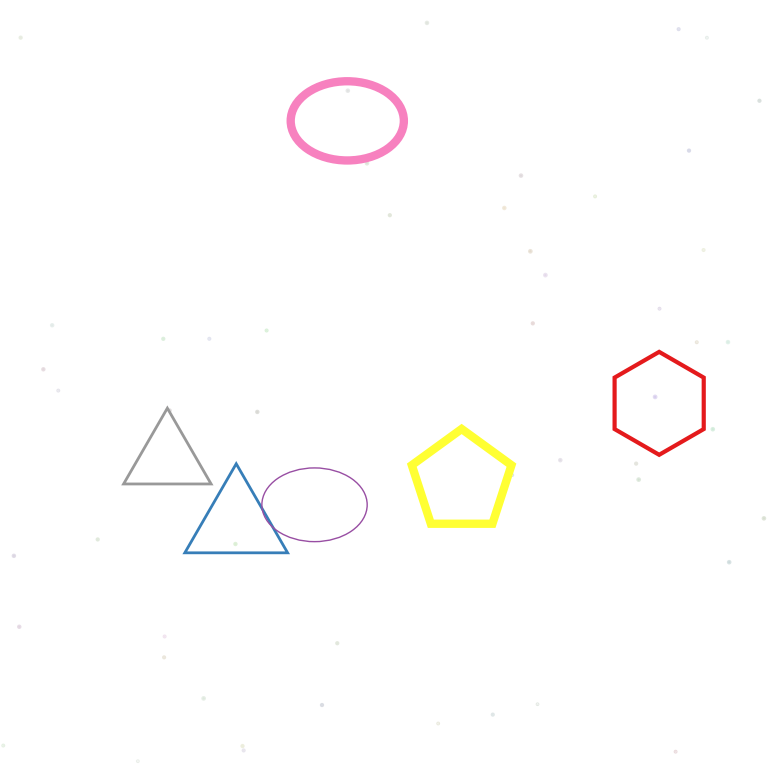[{"shape": "hexagon", "thickness": 1.5, "radius": 0.33, "center": [0.856, 0.476]}, {"shape": "triangle", "thickness": 1, "radius": 0.39, "center": [0.307, 0.321]}, {"shape": "oval", "thickness": 0.5, "radius": 0.34, "center": [0.408, 0.344]}, {"shape": "pentagon", "thickness": 3, "radius": 0.34, "center": [0.6, 0.375]}, {"shape": "oval", "thickness": 3, "radius": 0.37, "center": [0.451, 0.843]}, {"shape": "triangle", "thickness": 1, "radius": 0.33, "center": [0.217, 0.404]}]